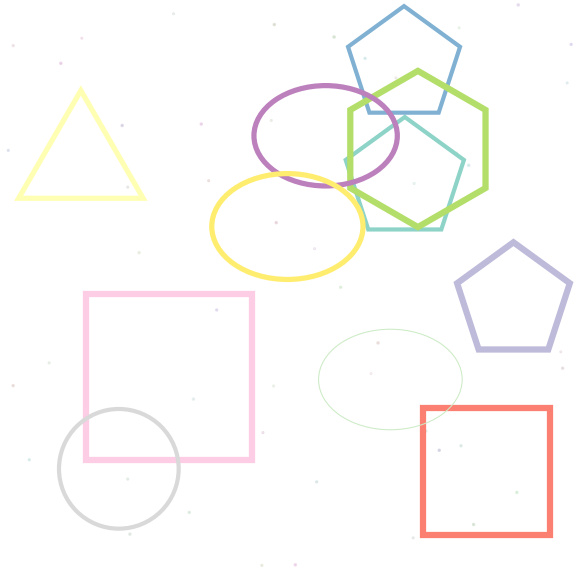[{"shape": "pentagon", "thickness": 2, "radius": 0.54, "center": [0.701, 0.689]}, {"shape": "triangle", "thickness": 2.5, "radius": 0.62, "center": [0.14, 0.718]}, {"shape": "pentagon", "thickness": 3, "radius": 0.51, "center": [0.889, 0.477]}, {"shape": "square", "thickness": 3, "radius": 0.55, "center": [0.842, 0.182]}, {"shape": "pentagon", "thickness": 2, "radius": 0.51, "center": [0.7, 0.887]}, {"shape": "hexagon", "thickness": 3, "radius": 0.68, "center": [0.724, 0.741]}, {"shape": "square", "thickness": 3, "radius": 0.72, "center": [0.293, 0.346]}, {"shape": "circle", "thickness": 2, "radius": 0.52, "center": [0.206, 0.187]}, {"shape": "oval", "thickness": 2.5, "radius": 0.62, "center": [0.564, 0.764]}, {"shape": "oval", "thickness": 0.5, "radius": 0.62, "center": [0.676, 0.342]}, {"shape": "oval", "thickness": 2.5, "radius": 0.65, "center": [0.498, 0.607]}]